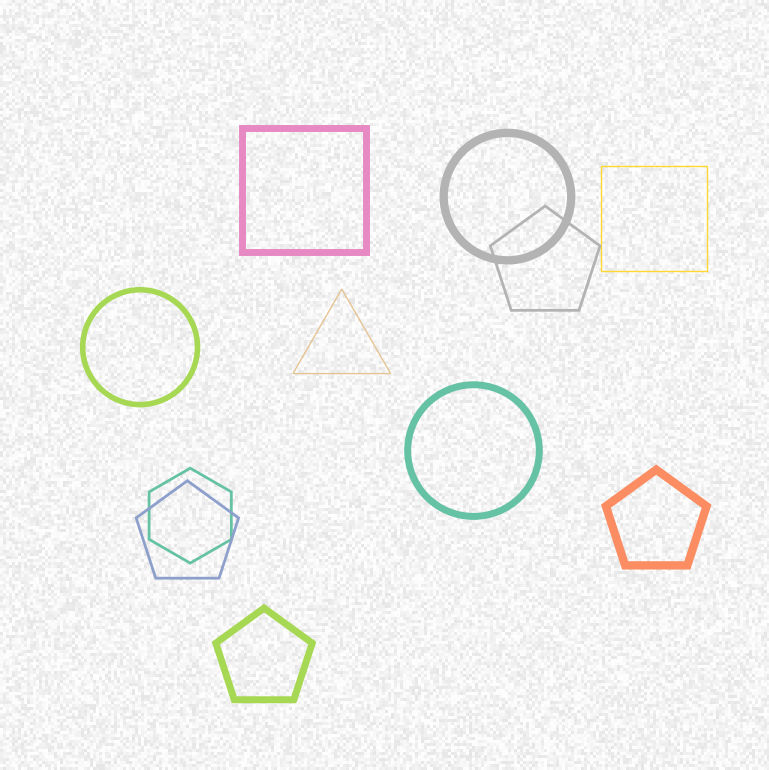[{"shape": "circle", "thickness": 2.5, "radius": 0.43, "center": [0.615, 0.415]}, {"shape": "hexagon", "thickness": 1, "radius": 0.31, "center": [0.247, 0.33]}, {"shape": "pentagon", "thickness": 3, "radius": 0.34, "center": [0.852, 0.321]}, {"shape": "pentagon", "thickness": 1, "radius": 0.35, "center": [0.243, 0.306]}, {"shape": "square", "thickness": 2.5, "radius": 0.4, "center": [0.395, 0.753]}, {"shape": "circle", "thickness": 2, "radius": 0.37, "center": [0.182, 0.549]}, {"shape": "pentagon", "thickness": 2.5, "radius": 0.33, "center": [0.343, 0.144]}, {"shape": "square", "thickness": 0.5, "radius": 0.34, "center": [0.849, 0.716]}, {"shape": "triangle", "thickness": 0.5, "radius": 0.37, "center": [0.444, 0.551]}, {"shape": "circle", "thickness": 3, "radius": 0.41, "center": [0.659, 0.745]}, {"shape": "pentagon", "thickness": 1, "radius": 0.37, "center": [0.708, 0.658]}]